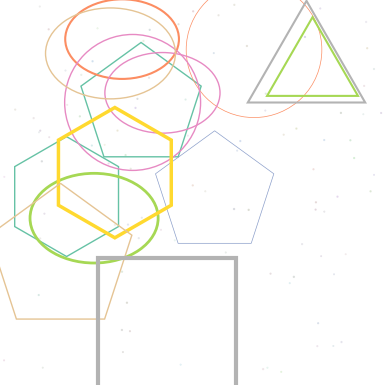[{"shape": "hexagon", "thickness": 1, "radius": 0.78, "center": [0.173, 0.489]}, {"shape": "pentagon", "thickness": 1, "radius": 0.82, "center": [0.366, 0.726]}, {"shape": "oval", "thickness": 1.5, "radius": 0.74, "center": [0.317, 0.898]}, {"shape": "circle", "thickness": 0.5, "radius": 0.88, "center": [0.66, 0.871]}, {"shape": "pentagon", "thickness": 0.5, "radius": 0.81, "center": [0.558, 0.499]}, {"shape": "circle", "thickness": 1, "radius": 0.88, "center": [0.344, 0.734]}, {"shape": "oval", "thickness": 1, "radius": 0.75, "center": [0.422, 0.759]}, {"shape": "triangle", "thickness": 1.5, "radius": 0.68, "center": [0.812, 0.819]}, {"shape": "oval", "thickness": 2, "radius": 0.83, "center": [0.244, 0.433]}, {"shape": "hexagon", "thickness": 2.5, "radius": 0.85, "center": [0.298, 0.552]}, {"shape": "pentagon", "thickness": 1, "radius": 0.97, "center": [0.157, 0.329]}, {"shape": "oval", "thickness": 1, "radius": 0.84, "center": [0.287, 0.861]}, {"shape": "triangle", "thickness": 1.5, "radius": 0.88, "center": [0.796, 0.822]}, {"shape": "square", "thickness": 3, "radius": 0.9, "center": [0.433, 0.151]}]